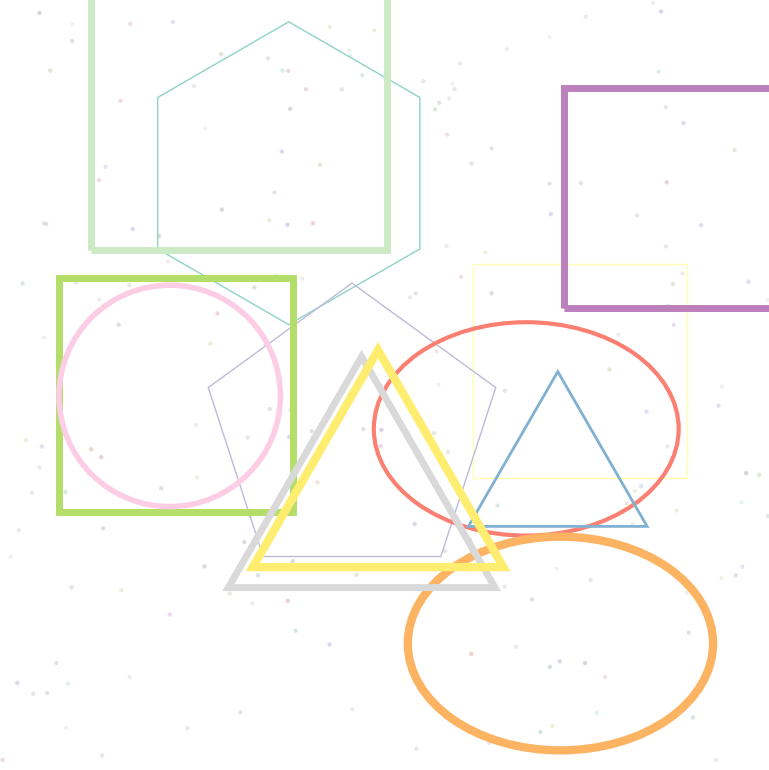[{"shape": "hexagon", "thickness": 0.5, "radius": 0.98, "center": [0.375, 0.775]}, {"shape": "square", "thickness": 0.5, "radius": 0.7, "center": [0.753, 0.518]}, {"shape": "pentagon", "thickness": 0.5, "radius": 0.98, "center": [0.457, 0.436]}, {"shape": "oval", "thickness": 1.5, "radius": 0.99, "center": [0.683, 0.443]}, {"shape": "triangle", "thickness": 1, "radius": 0.67, "center": [0.724, 0.383]}, {"shape": "oval", "thickness": 3, "radius": 0.99, "center": [0.728, 0.164]}, {"shape": "square", "thickness": 2.5, "radius": 0.76, "center": [0.229, 0.487]}, {"shape": "circle", "thickness": 2, "radius": 0.72, "center": [0.22, 0.486]}, {"shape": "triangle", "thickness": 2.5, "radius": 1.0, "center": [0.47, 0.337]}, {"shape": "square", "thickness": 2.5, "radius": 0.72, "center": [0.876, 0.743]}, {"shape": "square", "thickness": 2.5, "radius": 0.96, "center": [0.31, 0.868]}, {"shape": "triangle", "thickness": 3, "radius": 0.94, "center": [0.491, 0.357]}]